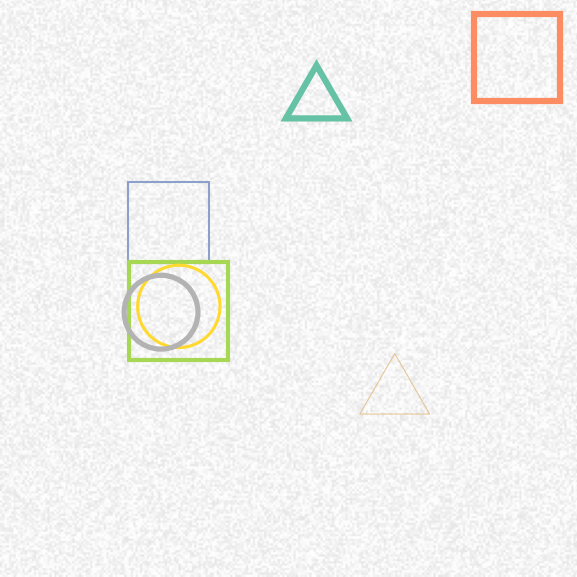[{"shape": "triangle", "thickness": 3, "radius": 0.31, "center": [0.548, 0.825]}, {"shape": "square", "thickness": 3, "radius": 0.37, "center": [0.896, 0.9]}, {"shape": "square", "thickness": 1, "radius": 0.35, "center": [0.292, 0.614]}, {"shape": "square", "thickness": 2, "radius": 0.43, "center": [0.309, 0.46]}, {"shape": "circle", "thickness": 1.5, "radius": 0.36, "center": [0.31, 0.469]}, {"shape": "triangle", "thickness": 0.5, "radius": 0.35, "center": [0.684, 0.317]}, {"shape": "circle", "thickness": 2.5, "radius": 0.32, "center": [0.279, 0.459]}]